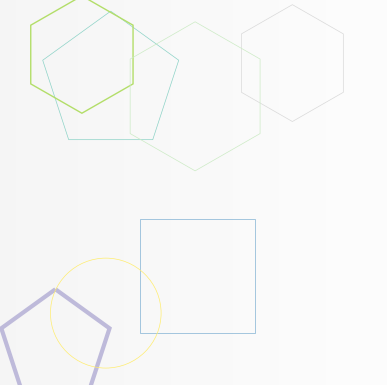[{"shape": "pentagon", "thickness": 0.5, "radius": 0.92, "center": [0.286, 0.787]}, {"shape": "pentagon", "thickness": 3, "radius": 0.73, "center": [0.143, 0.102]}, {"shape": "square", "thickness": 0.5, "radius": 0.74, "center": [0.509, 0.283]}, {"shape": "hexagon", "thickness": 1, "radius": 0.76, "center": [0.211, 0.858]}, {"shape": "hexagon", "thickness": 0.5, "radius": 0.76, "center": [0.755, 0.836]}, {"shape": "hexagon", "thickness": 0.5, "radius": 0.97, "center": [0.504, 0.75]}, {"shape": "circle", "thickness": 0.5, "radius": 0.71, "center": [0.273, 0.187]}]